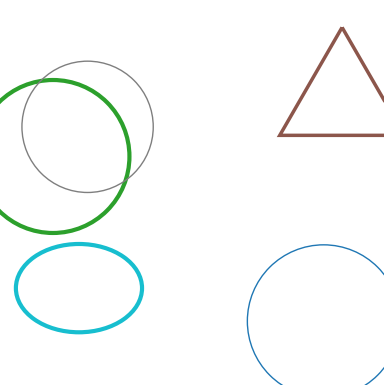[{"shape": "circle", "thickness": 1, "radius": 0.99, "center": [0.841, 0.166]}, {"shape": "circle", "thickness": 3, "radius": 0.99, "center": [0.138, 0.594]}, {"shape": "triangle", "thickness": 2.5, "radius": 0.93, "center": [0.889, 0.742]}, {"shape": "circle", "thickness": 1, "radius": 0.85, "center": [0.228, 0.671]}, {"shape": "oval", "thickness": 3, "radius": 0.82, "center": [0.205, 0.252]}]